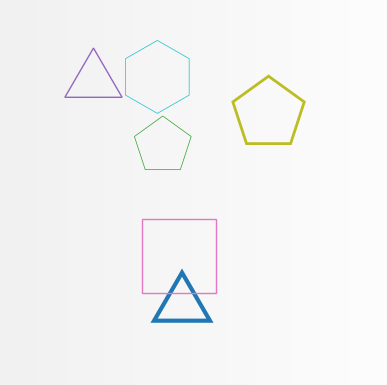[{"shape": "triangle", "thickness": 3, "radius": 0.42, "center": [0.47, 0.209]}, {"shape": "pentagon", "thickness": 0.5, "radius": 0.39, "center": [0.42, 0.622]}, {"shape": "triangle", "thickness": 1, "radius": 0.43, "center": [0.241, 0.79]}, {"shape": "square", "thickness": 1, "radius": 0.48, "center": [0.461, 0.336]}, {"shape": "pentagon", "thickness": 2, "radius": 0.48, "center": [0.693, 0.705]}, {"shape": "hexagon", "thickness": 0.5, "radius": 0.47, "center": [0.406, 0.8]}]